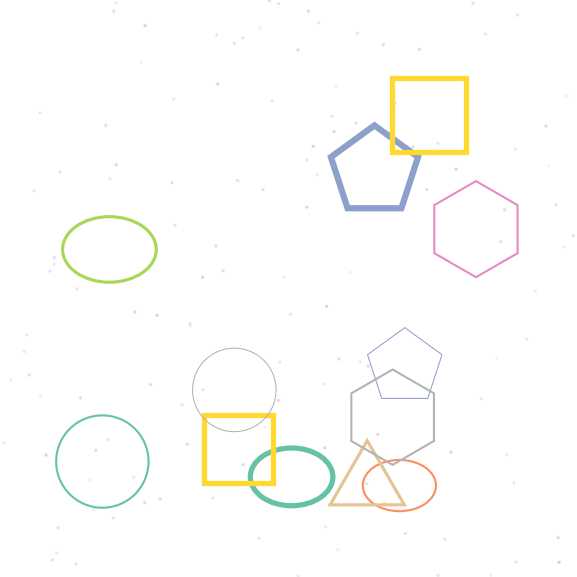[{"shape": "circle", "thickness": 1, "radius": 0.4, "center": [0.177, 0.2]}, {"shape": "oval", "thickness": 2.5, "radius": 0.36, "center": [0.505, 0.173]}, {"shape": "oval", "thickness": 1, "radius": 0.32, "center": [0.692, 0.158]}, {"shape": "pentagon", "thickness": 3, "radius": 0.4, "center": [0.648, 0.703]}, {"shape": "pentagon", "thickness": 0.5, "radius": 0.34, "center": [0.701, 0.364]}, {"shape": "hexagon", "thickness": 1, "radius": 0.42, "center": [0.824, 0.602]}, {"shape": "oval", "thickness": 1.5, "radius": 0.41, "center": [0.189, 0.567]}, {"shape": "square", "thickness": 2.5, "radius": 0.32, "center": [0.744, 0.799]}, {"shape": "square", "thickness": 2.5, "radius": 0.3, "center": [0.413, 0.222]}, {"shape": "triangle", "thickness": 1.5, "radius": 0.37, "center": [0.636, 0.162]}, {"shape": "hexagon", "thickness": 1, "radius": 0.41, "center": [0.68, 0.277]}, {"shape": "circle", "thickness": 0.5, "radius": 0.36, "center": [0.406, 0.324]}]